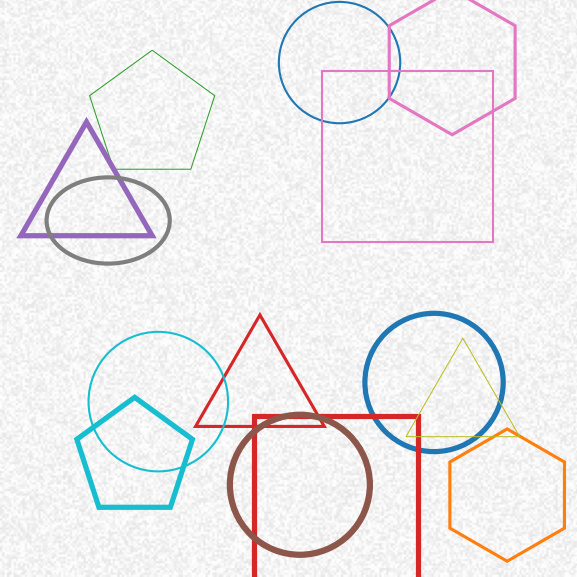[{"shape": "circle", "thickness": 2.5, "radius": 0.6, "center": [0.752, 0.337]}, {"shape": "circle", "thickness": 1, "radius": 0.53, "center": [0.588, 0.891]}, {"shape": "hexagon", "thickness": 1.5, "radius": 0.57, "center": [0.878, 0.142]}, {"shape": "pentagon", "thickness": 0.5, "radius": 0.57, "center": [0.263, 0.798]}, {"shape": "square", "thickness": 2.5, "radius": 0.71, "center": [0.582, 0.138]}, {"shape": "triangle", "thickness": 1.5, "radius": 0.64, "center": [0.45, 0.325]}, {"shape": "triangle", "thickness": 2.5, "radius": 0.66, "center": [0.15, 0.657]}, {"shape": "circle", "thickness": 3, "radius": 0.61, "center": [0.519, 0.16]}, {"shape": "square", "thickness": 1, "radius": 0.74, "center": [0.706, 0.728]}, {"shape": "hexagon", "thickness": 1.5, "radius": 0.63, "center": [0.783, 0.892]}, {"shape": "oval", "thickness": 2, "radius": 0.53, "center": [0.187, 0.617]}, {"shape": "triangle", "thickness": 0.5, "radius": 0.57, "center": [0.801, 0.3]}, {"shape": "circle", "thickness": 1, "radius": 0.6, "center": [0.274, 0.304]}, {"shape": "pentagon", "thickness": 2.5, "radius": 0.53, "center": [0.233, 0.206]}]